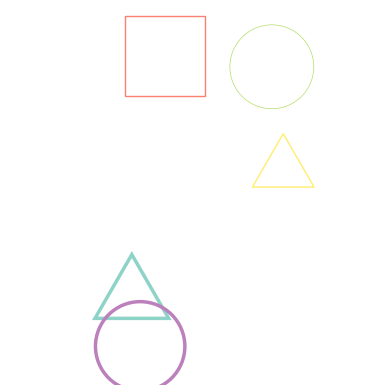[{"shape": "triangle", "thickness": 2.5, "radius": 0.55, "center": [0.342, 0.228]}, {"shape": "square", "thickness": 1, "radius": 0.52, "center": [0.429, 0.855]}, {"shape": "circle", "thickness": 0.5, "radius": 0.54, "center": [0.706, 0.827]}, {"shape": "circle", "thickness": 2.5, "radius": 0.58, "center": [0.364, 0.1]}, {"shape": "triangle", "thickness": 1, "radius": 0.46, "center": [0.736, 0.56]}]